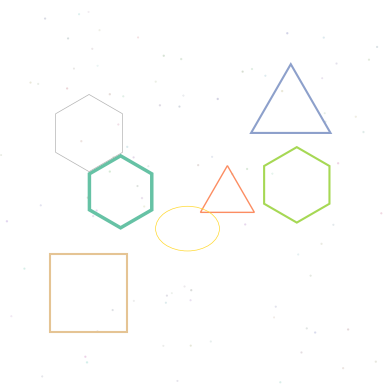[{"shape": "hexagon", "thickness": 2.5, "radius": 0.47, "center": [0.313, 0.502]}, {"shape": "triangle", "thickness": 1, "radius": 0.4, "center": [0.591, 0.489]}, {"shape": "triangle", "thickness": 1.5, "radius": 0.6, "center": [0.755, 0.714]}, {"shape": "hexagon", "thickness": 1.5, "radius": 0.49, "center": [0.771, 0.52]}, {"shape": "oval", "thickness": 0.5, "radius": 0.41, "center": [0.487, 0.406]}, {"shape": "square", "thickness": 1.5, "radius": 0.5, "center": [0.23, 0.239]}, {"shape": "hexagon", "thickness": 0.5, "radius": 0.5, "center": [0.231, 0.654]}]